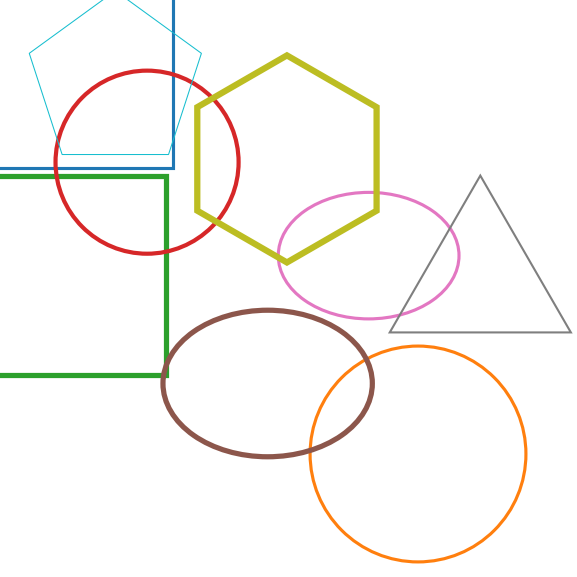[{"shape": "square", "thickness": 1.5, "radius": 0.86, "center": [0.128, 0.879]}, {"shape": "circle", "thickness": 1.5, "radius": 0.93, "center": [0.724, 0.213]}, {"shape": "square", "thickness": 2.5, "radius": 0.86, "center": [0.115, 0.522]}, {"shape": "circle", "thickness": 2, "radius": 0.79, "center": [0.255, 0.718]}, {"shape": "oval", "thickness": 2.5, "radius": 0.91, "center": [0.463, 0.335]}, {"shape": "oval", "thickness": 1.5, "radius": 0.78, "center": [0.638, 0.556]}, {"shape": "triangle", "thickness": 1, "radius": 0.91, "center": [0.832, 0.514]}, {"shape": "hexagon", "thickness": 3, "radius": 0.9, "center": [0.497, 0.724]}, {"shape": "pentagon", "thickness": 0.5, "radius": 0.78, "center": [0.2, 0.858]}]